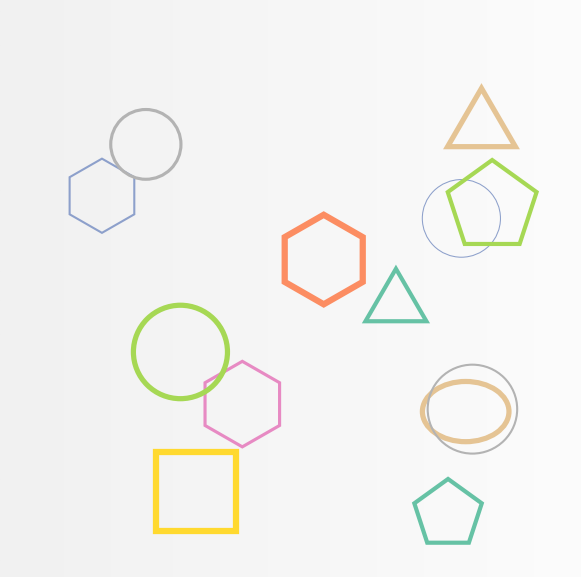[{"shape": "pentagon", "thickness": 2, "radius": 0.3, "center": [0.771, 0.109]}, {"shape": "triangle", "thickness": 2, "radius": 0.3, "center": [0.681, 0.473]}, {"shape": "hexagon", "thickness": 3, "radius": 0.39, "center": [0.557, 0.55]}, {"shape": "circle", "thickness": 0.5, "radius": 0.34, "center": [0.794, 0.621]}, {"shape": "hexagon", "thickness": 1, "radius": 0.32, "center": [0.175, 0.66]}, {"shape": "hexagon", "thickness": 1.5, "radius": 0.37, "center": [0.417, 0.299]}, {"shape": "pentagon", "thickness": 2, "radius": 0.4, "center": [0.847, 0.642]}, {"shape": "circle", "thickness": 2.5, "radius": 0.4, "center": [0.31, 0.39]}, {"shape": "square", "thickness": 3, "radius": 0.34, "center": [0.337, 0.148]}, {"shape": "triangle", "thickness": 2.5, "radius": 0.34, "center": [0.828, 0.779]}, {"shape": "oval", "thickness": 2.5, "radius": 0.37, "center": [0.801, 0.286]}, {"shape": "circle", "thickness": 1.5, "radius": 0.3, "center": [0.251, 0.749]}, {"shape": "circle", "thickness": 1, "radius": 0.38, "center": [0.813, 0.291]}]